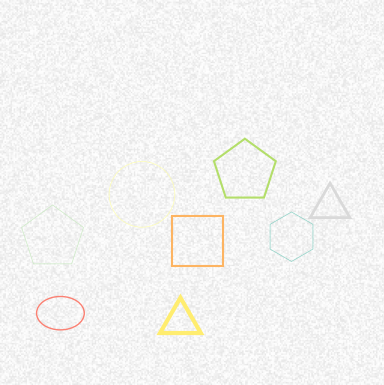[{"shape": "hexagon", "thickness": 0.5, "radius": 0.32, "center": [0.757, 0.385]}, {"shape": "circle", "thickness": 0.5, "radius": 0.43, "center": [0.369, 0.495]}, {"shape": "oval", "thickness": 1, "radius": 0.31, "center": [0.157, 0.187]}, {"shape": "square", "thickness": 1.5, "radius": 0.33, "center": [0.513, 0.374]}, {"shape": "pentagon", "thickness": 1.5, "radius": 0.42, "center": [0.636, 0.555]}, {"shape": "triangle", "thickness": 2, "radius": 0.3, "center": [0.857, 0.465]}, {"shape": "pentagon", "thickness": 0.5, "radius": 0.42, "center": [0.137, 0.383]}, {"shape": "triangle", "thickness": 3, "radius": 0.31, "center": [0.469, 0.166]}]